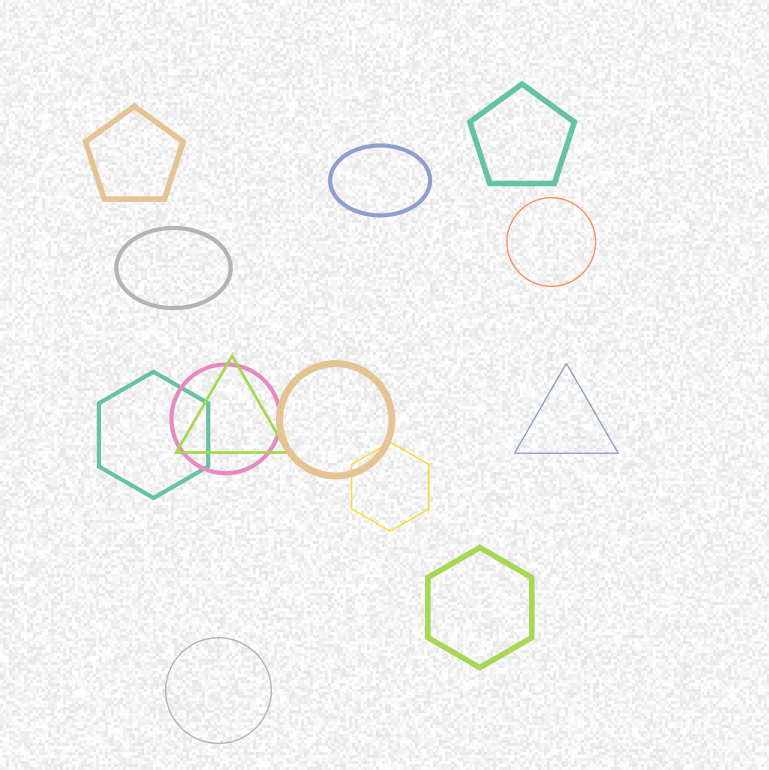[{"shape": "hexagon", "thickness": 1.5, "radius": 0.41, "center": [0.199, 0.435]}, {"shape": "pentagon", "thickness": 2, "radius": 0.36, "center": [0.678, 0.819]}, {"shape": "circle", "thickness": 0.5, "radius": 0.29, "center": [0.716, 0.686]}, {"shape": "triangle", "thickness": 0.5, "radius": 0.39, "center": [0.736, 0.45]}, {"shape": "oval", "thickness": 1.5, "radius": 0.32, "center": [0.494, 0.766]}, {"shape": "circle", "thickness": 1.5, "radius": 0.35, "center": [0.293, 0.456]}, {"shape": "hexagon", "thickness": 2, "radius": 0.39, "center": [0.623, 0.211]}, {"shape": "triangle", "thickness": 1, "radius": 0.42, "center": [0.301, 0.454]}, {"shape": "hexagon", "thickness": 0.5, "radius": 0.29, "center": [0.507, 0.368]}, {"shape": "circle", "thickness": 2.5, "radius": 0.36, "center": [0.436, 0.455]}, {"shape": "pentagon", "thickness": 2, "radius": 0.33, "center": [0.174, 0.795]}, {"shape": "oval", "thickness": 1.5, "radius": 0.37, "center": [0.225, 0.652]}, {"shape": "circle", "thickness": 0.5, "radius": 0.34, "center": [0.284, 0.103]}]